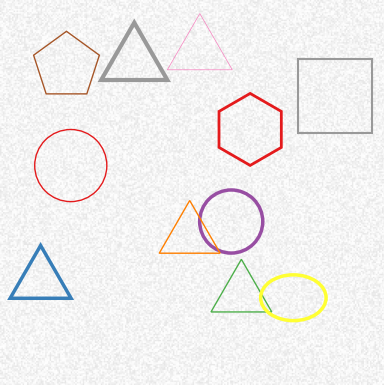[{"shape": "hexagon", "thickness": 2, "radius": 0.47, "center": [0.65, 0.664]}, {"shape": "circle", "thickness": 1, "radius": 0.47, "center": [0.184, 0.57]}, {"shape": "triangle", "thickness": 2.5, "radius": 0.46, "center": [0.106, 0.271]}, {"shape": "triangle", "thickness": 1, "radius": 0.46, "center": [0.627, 0.235]}, {"shape": "circle", "thickness": 2.5, "radius": 0.41, "center": [0.601, 0.425]}, {"shape": "triangle", "thickness": 1, "radius": 0.46, "center": [0.493, 0.388]}, {"shape": "oval", "thickness": 2.5, "radius": 0.42, "center": [0.762, 0.227]}, {"shape": "pentagon", "thickness": 1, "radius": 0.45, "center": [0.173, 0.829]}, {"shape": "triangle", "thickness": 0.5, "radius": 0.49, "center": [0.519, 0.867]}, {"shape": "square", "thickness": 1.5, "radius": 0.48, "center": [0.87, 0.751]}, {"shape": "triangle", "thickness": 3, "radius": 0.5, "center": [0.349, 0.842]}]